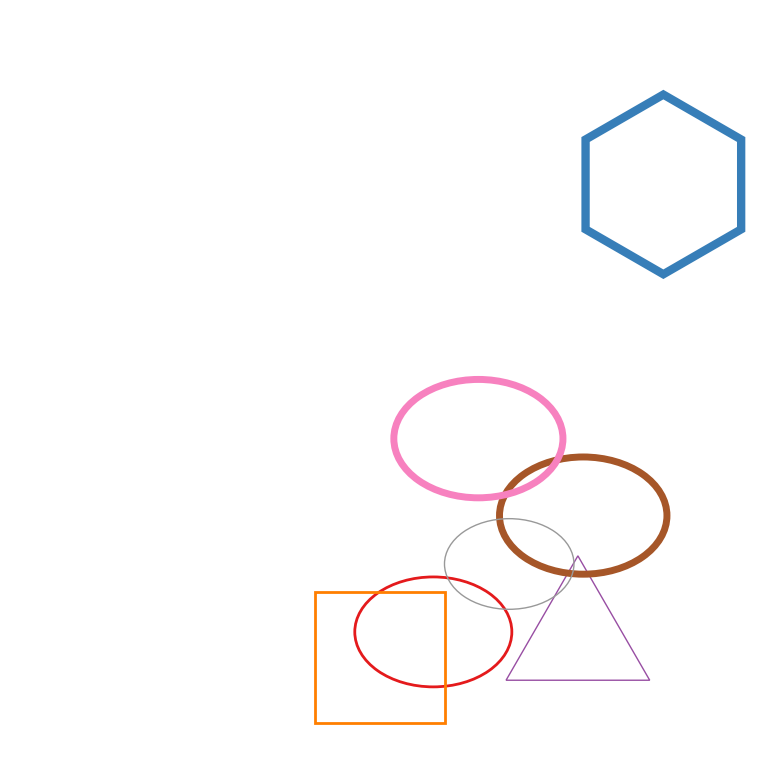[{"shape": "oval", "thickness": 1, "radius": 0.51, "center": [0.563, 0.179]}, {"shape": "hexagon", "thickness": 3, "radius": 0.58, "center": [0.862, 0.761]}, {"shape": "triangle", "thickness": 0.5, "radius": 0.54, "center": [0.751, 0.17]}, {"shape": "square", "thickness": 1, "radius": 0.42, "center": [0.494, 0.146]}, {"shape": "oval", "thickness": 2.5, "radius": 0.54, "center": [0.757, 0.33]}, {"shape": "oval", "thickness": 2.5, "radius": 0.55, "center": [0.621, 0.43]}, {"shape": "oval", "thickness": 0.5, "radius": 0.42, "center": [0.661, 0.268]}]